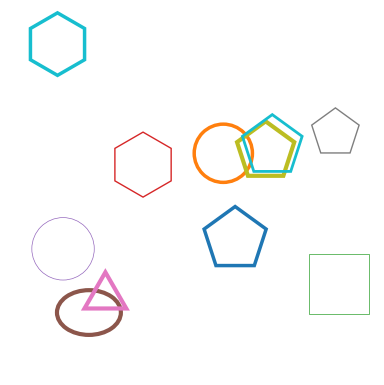[{"shape": "pentagon", "thickness": 2.5, "radius": 0.42, "center": [0.611, 0.379]}, {"shape": "circle", "thickness": 2.5, "radius": 0.38, "center": [0.58, 0.602]}, {"shape": "square", "thickness": 0.5, "radius": 0.39, "center": [0.881, 0.263]}, {"shape": "hexagon", "thickness": 1, "radius": 0.42, "center": [0.371, 0.572]}, {"shape": "circle", "thickness": 0.5, "radius": 0.41, "center": [0.164, 0.354]}, {"shape": "oval", "thickness": 3, "radius": 0.42, "center": [0.231, 0.188]}, {"shape": "triangle", "thickness": 3, "radius": 0.31, "center": [0.274, 0.23]}, {"shape": "pentagon", "thickness": 1, "radius": 0.32, "center": [0.871, 0.655]}, {"shape": "pentagon", "thickness": 3, "radius": 0.39, "center": [0.69, 0.607]}, {"shape": "pentagon", "thickness": 2, "radius": 0.41, "center": [0.707, 0.621]}, {"shape": "hexagon", "thickness": 2.5, "radius": 0.41, "center": [0.149, 0.885]}]